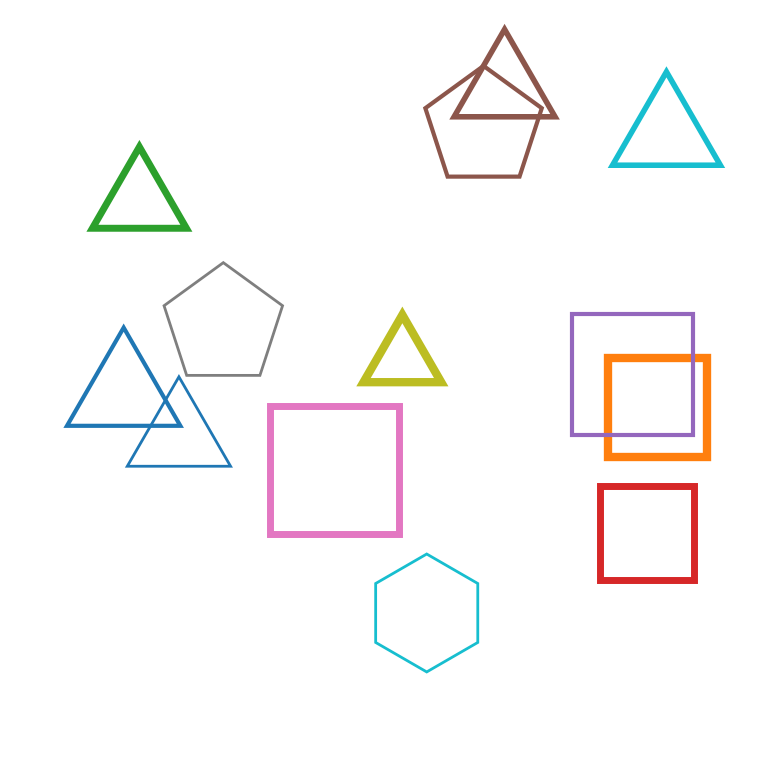[{"shape": "triangle", "thickness": 1.5, "radius": 0.43, "center": [0.161, 0.49]}, {"shape": "triangle", "thickness": 1, "radius": 0.39, "center": [0.232, 0.433]}, {"shape": "square", "thickness": 3, "radius": 0.32, "center": [0.854, 0.471]}, {"shape": "triangle", "thickness": 2.5, "radius": 0.35, "center": [0.181, 0.739]}, {"shape": "square", "thickness": 2.5, "radius": 0.3, "center": [0.84, 0.308]}, {"shape": "square", "thickness": 1.5, "radius": 0.39, "center": [0.822, 0.513]}, {"shape": "triangle", "thickness": 2, "radius": 0.38, "center": [0.655, 0.886]}, {"shape": "pentagon", "thickness": 1.5, "radius": 0.4, "center": [0.628, 0.835]}, {"shape": "square", "thickness": 2.5, "radius": 0.42, "center": [0.435, 0.39]}, {"shape": "pentagon", "thickness": 1, "radius": 0.4, "center": [0.29, 0.578]}, {"shape": "triangle", "thickness": 3, "radius": 0.29, "center": [0.523, 0.533]}, {"shape": "hexagon", "thickness": 1, "radius": 0.38, "center": [0.554, 0.204]}, {"shape": "triangle", "thickness": 2, "radius": 0.4, "center": [0.866, 0.826]}]